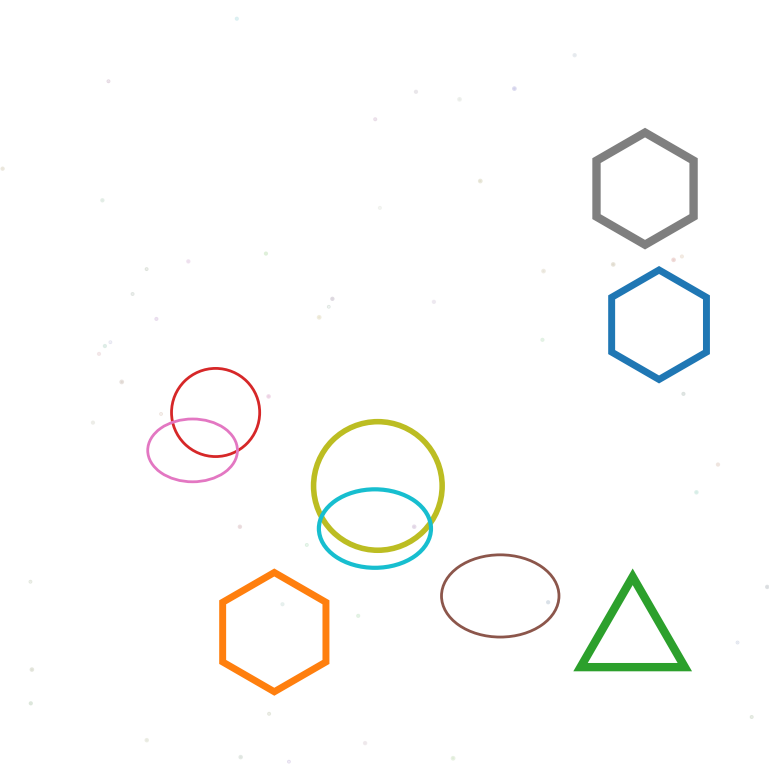[{"shape": "hexagon", "thickness": 2.5, "radius": 0.36, "center": [0.856, 0.578]}, {"shape": "hexagon", "thickness": 2.5, "radius": 0.39, "center": [0.356, 0.179]}, {"shape": "triangle", "thickness": 3, "radius": 0.39, "center": [0.822, 0.173]}, {"shape": "circle", "thickness": 1, "radius": 0.29, "center": [0.28, 0.464]}, {"shape": "oval", "thickness": 1, "radius": 0.38, "center": [0.65, 0.226]}, {"shape": "oval", "thickness": 1, "radius": 0.29, "center": [0.25, 0.415]}, {"shape": "hexagon", "thickness": 3, "radius": 0.36, "center": [0.838, 0.755]}, {"shape": "circle", "thickness": 2, "radius": 0.42, "center": [0.491, 0.369]}, {"shape": "oval", "thickness": 1.5, "radius": 0.36, "center": [0.487, 0.314]}]